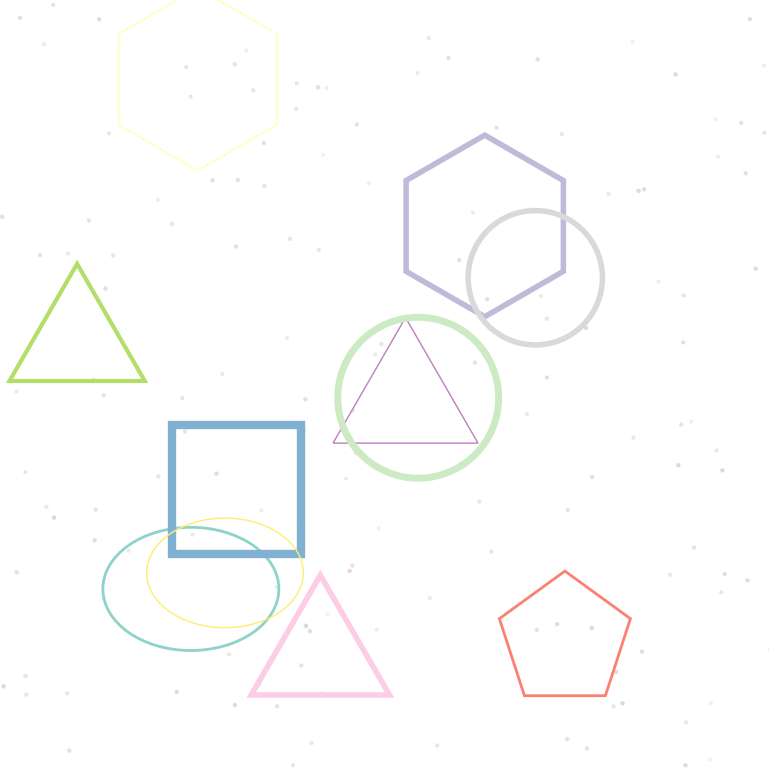[{"shape": "oval", "thickness": 1, "radius": 0.57, "center": [0.248, 0.235]}, {"shape": "hexagon", "thickness": 0.5, "radius": 0.59, "center": [0.257, 0.897]}, {"shape": "hexagon", "thickness": 2, "radius": 0.59, "center": [0.63, 0.707]}, {"shape": "pentagon", "thickness": 1, "radius": 0.45, "center": [0.734, 0.169]}, {"shape": "square", "thickness": 3, "radius": 0.42, "center": [0.307, 0.364]}, {"shape": "triangle", "thickness": 1.5, "radius": 0.51, "center": [0.1, 0.556]}, {"shape": "triangle", "thickness": 2, "radius": 0.52, "center": [0.416, 0.149]}, {"shape": "circle", "thickness": 2, "radius": 0.44, "center": [0.695, 0.639]}, {"shape": "triangle", "thickness": 0.5, "radius": 0.54, "center": [0.527, 0.479]}, {"shape": "circle", "thickness": 2.5, "radius": 0.52, "center": [0.543, 0.483]}, {"shape": "oval", "thickness": 0.5, "radius": 0.51, "center": [0.292, 0.256]}]